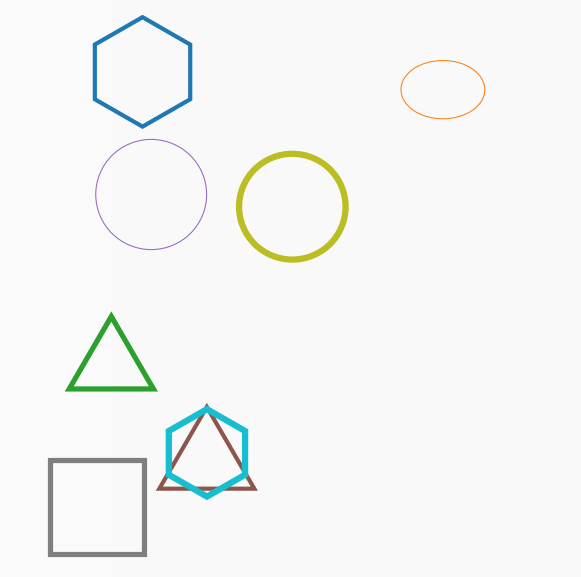[{"shape": "hexagon", "thickness": 2, "radius": 0.47, "center": [0.245, 0.875]}, {"shape": "oval", "thickness": 0.5, "radius": 0.36, "center": [0.762, 0.844]}, {"shape": "triangle", "thickness": 2.5, "radius": 0.42, "center": [0.192, 0.367]}, {"shape": "circle", "thickness": 0.5, "radius": 0.48, "center": [0.26, 0.662]}, {"shape": "triangle", "thickness": 2, "radius": 0.47, "center": [0.356, 0.2]}, {"shape": "square", "thickness": 2.5, "radius": 0.41, "center": [0.167, 0.121]}, {"shape": "circle", "thickness": 3, "radius": 0.46, "center": [0.503, 0.641]}, {"shape": "hexagon", "thickness": 3, "radius": 0.38, "center": [0.356, 0.215]}]